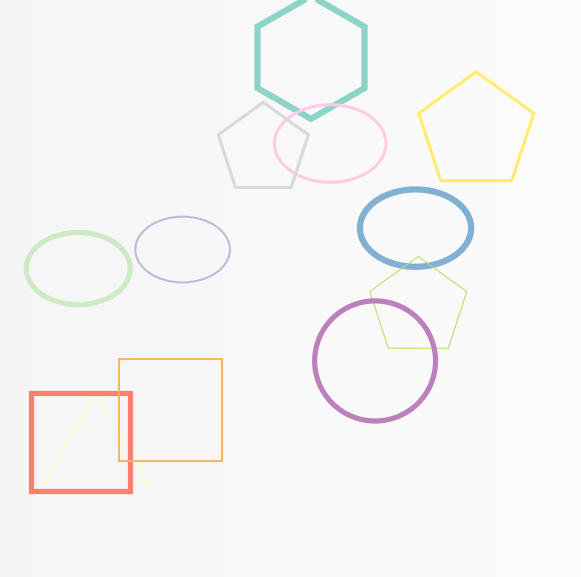[{"shape": "hexagon", "thickness": 3, "radius": 0.53, "center": [0.535, 0.9]}, {"shape": "triangle", "thickness": 0.5, "radius": 0.52, "center": [0.166, 0.214]}, {"shape": "oval", "thickness": 1, "radius": 0.41, "center": [0.314, 0.567]}, {"shape": "square", "thickness": 2.5, "radius": 0.43, "center": [0.139, 0.234]}, {"shape": "oval", "thickness": 3, "radius": 0.48, "center": [0.715, 0.604]}, {"shape": "square", "thickness": 1, "radius": 0.44, "center": [0.293, 0.289]}, {"shape": "pentagon", "thickness": 0.5, "radius": 0.44, "center": [0.72, 0.467]}, {"shape": "oval", "thickness": 1.5, "radius": 0.48, "center": [0.568, 0.751]}, {"shape": "pentagon", "thickness": 1.5, "radius": 0.41, "center": [0.453, 0.74]}, {"shape": "circle", "thickness": 2.5, "radius": 0.52, "center": [0.645, 0.374]}, {"shape": "oval", "thickness": 2.5, "radius": 0.45, "center": [0.135, 0.534]}, {"shape": "pentagon", "thickness": 1.5, "radius": 0.52, "center": [0.819, 0.771]}]